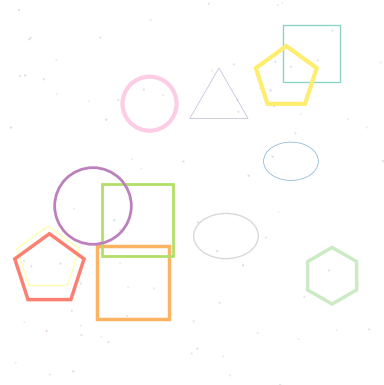[{"shape": "square", "thickness": 1, "radius": 0.37, "center": [0.808, 0.86]}, {"shape": "pentagon", "thickness": 1, "radius": 0.43, "center": [0.125, 0.328]}, {"shape": "triangle", "thickness": 0.5, "radius": 0.44, "center": [0.569, 0.736]}, {"shape": "pentagon", "thickness": 2.5, "radius": 0.47, "center": [0.128, 0.298]}, {"shape": "oval", "thickness": 0.5, "radius": 0.36, "center": [0.756, 0.581]}, {"shape": "square", "thickness": 2.5, "radius": 0.47, "center": [0.345, 0.266]}, {"shape": "square", "thickness": 2, "radius": 0.46, "center": [0.357, 0.428]}, {"shape": "circle", "thickness": 3, "radius": 0.35, "center": [0.388, 0.731]}, {"shape": "oval", "thickness": 1, "radius": 0.42, "center": [0.587, 0.387]}, {"shape": "circle", "thickness": 2, "radius": 0.5, "center": [0.242, 0.465]}, {"shape": "hexagon", "thickness": 2.5, "radius": 0.37, "center": [0.863, 0.284]}, {"shape": "pentagon", "thickness": 3, "radius": 0.42, "center": [0.744, 0.797]}]